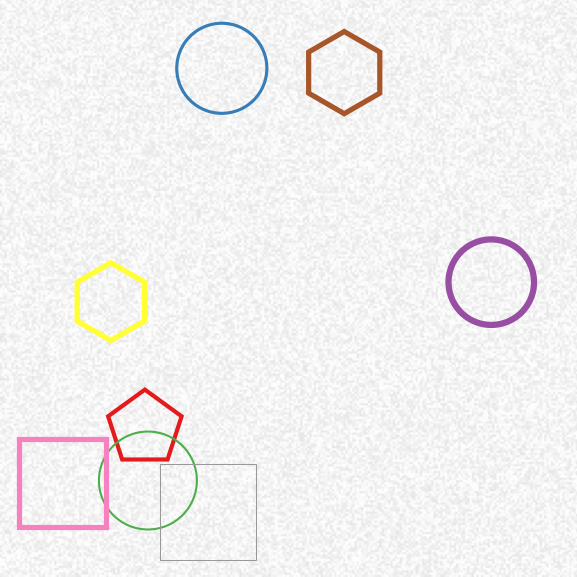[{"shape": "pentagon", "thickness": 2, "radius": 0.33, "center": [0.251, 0.258]}, {"shape": "circle", "thickness": 1.5, "radius": 0.39, "center": [0.384, 0.881]}, {"shape": "circle", "thickness": 1, "radius": 0.42, "center": [0.256, 0.167]}, {"shape": "circle", "thickness": 3, "radius": 0.37, "center": [0.851, 0.511]}, {"shape": "hexagon", "thickness": 2.5, "radius": 0.34, "center": [0.192, 0.477]}, {"shape": "hexagon", "thickness": 2.5, "radius": 0.36, "center": [0.596, 0.873]}, {"shape": "square", "thickness": 2.5, "radius": 0.38, "center": [0.108, 0.163]}, {"shape": "square", "thickness": 0.5, "radius": 0.42, "center": [0.361, 0.112]}]